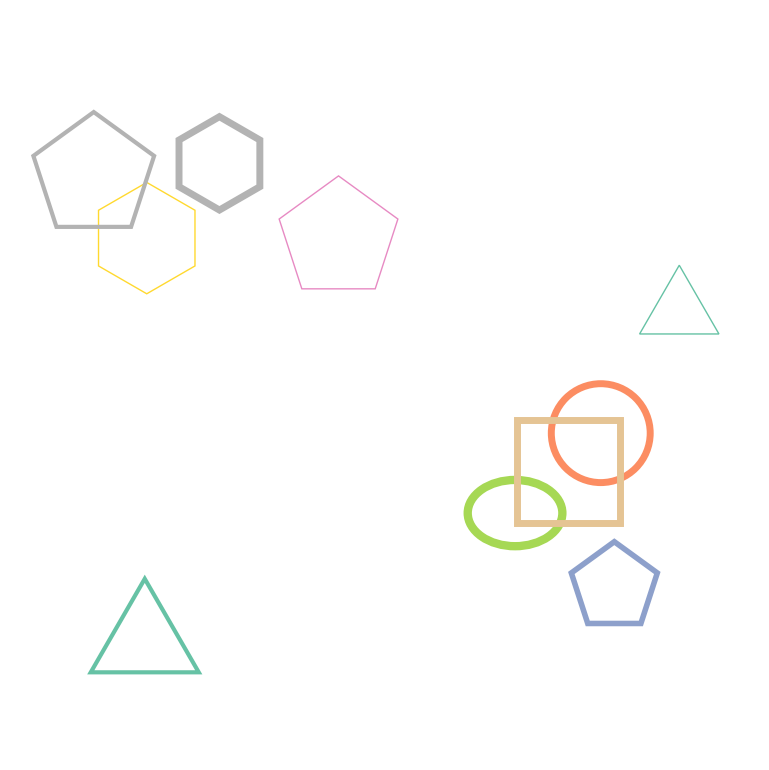[{"shape": "triangle", "thickness": 1.5, "radius": 0.4, "center": [0.188, 0.167]}, {"shape": "triangle", "thickness": 0.5, "radius": 0.3, "center": [0.882, 0.596]}, {"shape": "circle", "thickness": 2.5, "radius": 0.32, "center": [0.78, 0.437]}, {"shape": "pentagon", "thickness": 2, "radius": 0.29, "center": [0.798, 0.238]}, {"shape": "pentagon", "thickness": 0.5, "radius": 0.41, "center": [0.44, 0.69]}, {"shape": "oval", "thickness": 3, "radius": 0.31, "center": [0.669, 0.334]}, {"shape": "hexagon", "thickness": 0.5, "radius": 0.36, "center": [0.191, 0.691]}, {"shape": "square", "thickness": 2.5, "radius": 0.33, "center": [0.739, 0.387]}, {"shape": "hexagon", "thickness": 2.5, "radius": 0.3, "center": [0.285, 0.788]}, {"shape": "pentagon", "thickness": 1.5, "radius": 0.41, "center": [0.122, 0.772]}]